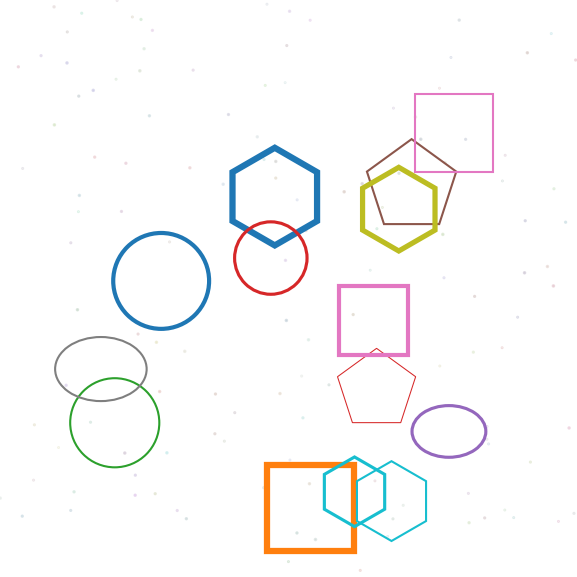[{"shape": "hexagon", "thickness": 3, "radius": 0.42, "center": [0.476, 0.659]}, {"shape": "circle", "thickness": 2, "radius": 0.42, "center": [0.279, 0.513]}, {"shape": "square", "thickness": 3, "radius": 0.38, "center": [0.538, 0.119]}, {"shape": "circle", "thickness": 1, "radius": 0.39, "center": [0.199, 0.267]}, {"shape": "pentagon", "thickness": 0.5, "radius": 0.36, "center": [0.652, 0.325]}, {"shape": "circle", "thickness": 1.5, "radius": 0.31, "center": [0.469, 0.552]}, {"shape": "oval", "thickness": 1.5, "radius": 0.32, "center": [0.777, 0.252]}, {"shape": "pentagon", "thickness": 1, "radius": 0.41, "center": [0.713, 0.677]}, {"shape": "square", "thickness": 1, "radius": 0.34, "center": [0.786, 0.769]}, {"shape": "square", "thickness": 2, "radius": 0.3, "center": [0.647, 0.443]}, {"shape": "oval", "thickness": 1, "radius": 0.4, "center": [0.175, 0.36]}, {"shape": "hexagon", "thickness": 2.5, "radius": 0.36, "center": [0.691, 0.637]}, {"shape": "hexagon", "thickness": 1.5, "radius": 0.3, "center": [0.614, 0.148]}, {"shape": "hexagon", "thickness": 1, "radius": 0.35, "center": [0.678, 0.131]}]